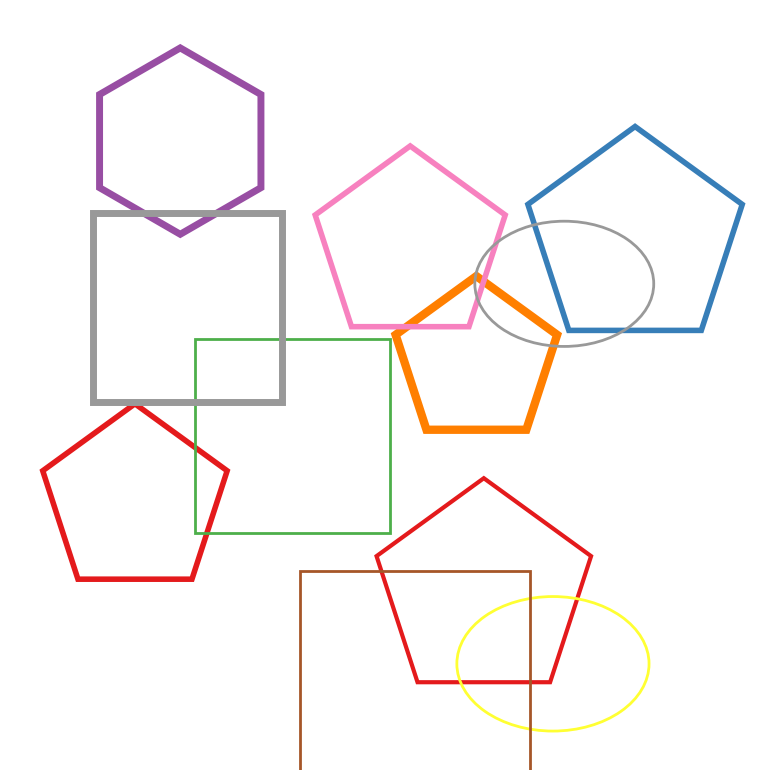[{"shape": "pentagon", "thickness": 1.5, "radius": 0.73, "center": [0.628, 0.232]}, {"shape": "pentagon", "thickness": 2, "radius": 0.63, "center": [0.175, 0.35]}, {"shape": "pentagon", "thickness": 2, "radius": 0.73, "center": [0.825, 0.689]}, {"shape": "square", "thickness": 1, "radius": 0.63, "center": [0.38, 0.434]}, {"shape": "hexagon", "thickness": 2.5, "radius": 0.6, "center": [0.234, 0.817]}, {"shape": "pentagon", "thickness": 3, "radius": 0.55, "center": [0.619, 0.531]}, {"shape": "oval", "thickness": 1, "radius": 0.62, "center": [0.718, 0.138]}, {"shape": "square", "thickness": 1, "radius": 0.75, "center": [0.539, 0.108]}, {"shape": "pentagon", "thickness": 2, "radius": 0.65, "center": [0.533, 0.681]}, {"shape": "oval", "thickness": 1, "radius": 0.58, "center": [0.733, 0.631]}, {"shape": "square", "thickness": 2.5, "radius": 0.61, "center": [0.244, 0.601]}]